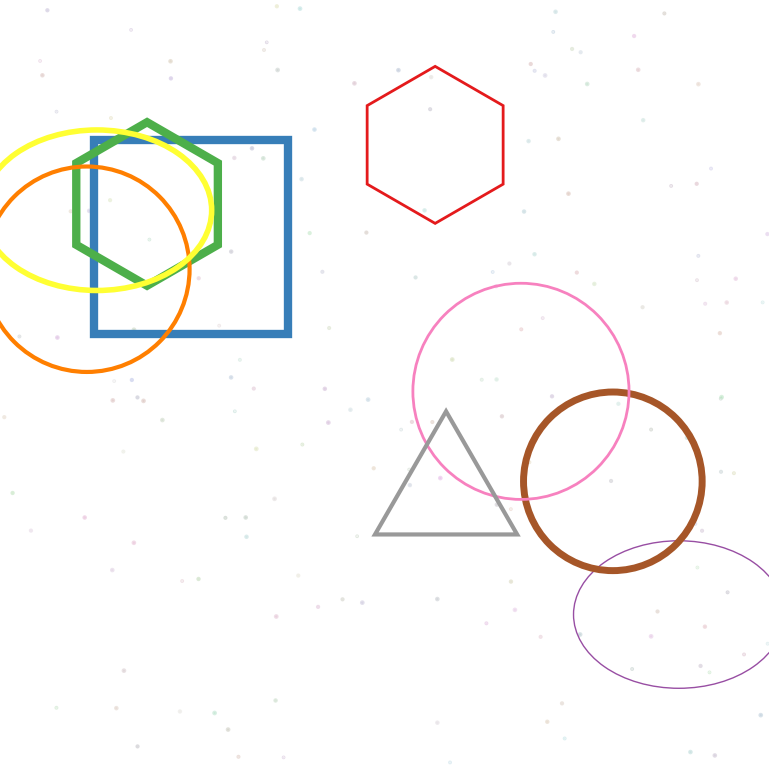[{"shape": "hexagon", "thickness": 1, "radius": 0.51, "center": [0.565, 0.812]}, {"shape": "square", "thickness": 3, "radius": 0.63, "center": [0.248, 0.692]}, {"shape": "hexagon", "thickness": 3, "radius": 0.53, "center": [0.191, 0.735]}, {"shape": "oval", "thickness": 0.5, "radius": 0.68, "center": [0.882, 0.202]}, {"shape": "circle", "thickness": 1.5, "radius": 0.67, "center": [0.113, 0.65]}, {"shape": "oval", "thickness": 2, "radius": 0.74, "center": [0.126, 0.727]}, {"shape": "circle", "thickness": 2.5, "radius": 0.58, "center": [0.796, 0.375]}, {"shape": "circle", "thickness": 1, "radius": 0.7, "center": [0.677, 0.492]}, {"shape": "triangle", "thickness": 1.5, "radius": 0.53, "center": [0.579, 0.359]}]